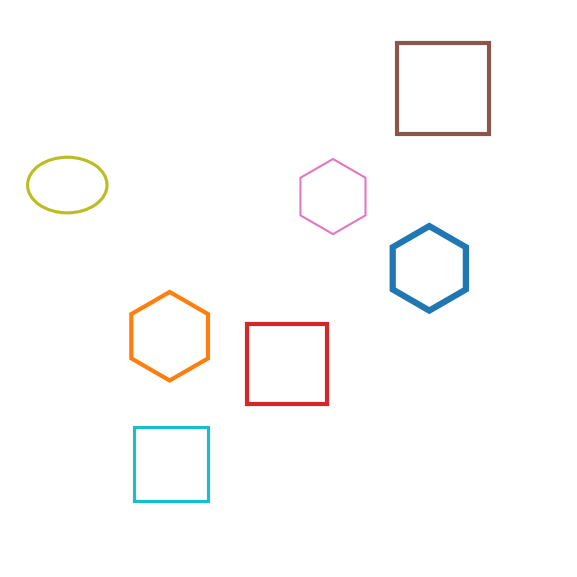[{"shape": "hexagon", "thickness": 3, "radius": 0.37, "center": [0.743, 0.534]}, {"shape": "hexagon", "thickness": 2, "radius": 0.38, "center": [0.294, 0.417]}, {"shape": "square", "thickness": 2, "radius": 0.35, "center": [0.498, 0.369]}, {"shape": "square", "thickness": 2, "radius": 0.4, "center": [0.767, 0.846]}, {"shape": "hexagon", "thickness": 1, "radius": 0.33, "center": [0.577, 0.659]}, {"shape": "oval", "thickness": 1.5, "radius": 0.34, "center": [0.117, 0.679]}, {"shape": "square", "thickness": 1.5, "radius": 0.32, "center": [0.296, 0.196]}]